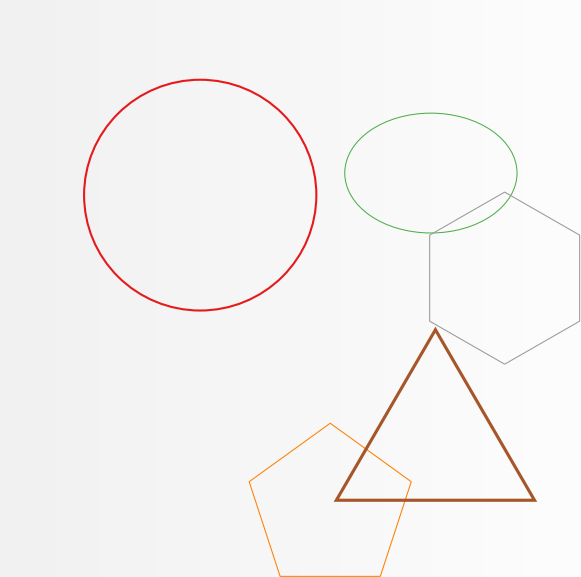[{"shape": "circle", "thickness": 1, "radius": 1.0, "center": [0.344, 0.661]}, {"shape": "oval", "thickness": 0.5, "radius": 0.74, "center": [0.741, 0.699]}, {"shape": "pentagon", "thickness": 0.5, "radius": 0.73, "center": [0.568, 0.12]}, {"shape": "triangle", "thickness": 1.5, "radius": 0.98, "center": [0.749, 0.231]}, {"shape": "hexagon", "thickness": 0.5, "radius": 0.74, "center": [0.868, 0.517]}]